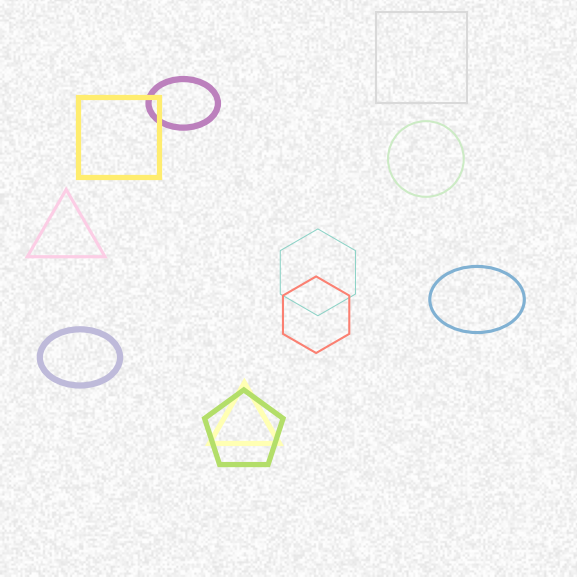[{"shape": "hexagon", "thickness": 0.5, "radius": 0.38, "center": [0.55, 0.528]}, {"shape": "triangle", "thickness": 2.5, "radius": 0.35, "center": [0.423, 0.266]}, {"shape": "oval", "thickness": 3, "radius": 0.35, "center": [0.138, 0.38]}, {"shape": "hexagon", "thickness": 1, "radius": 0.33, "center": [0.547, 0.454]}, {"shape": "oval", "thickness": 1.5, "radius": 0.41, "center": [0.826, 0.481]}, {"shape": "pentagon", "thickness": 2.5, "radius": 0.36, "center": [0.422, 0.253]}, {"shape": "triangle", "thickness": 1.5, "radius": 0.39, "center": [0.115, 0.593]}, {"shape": "square", "thickness": 1, "radius": 0.39, "center": [0.729, 0.9]}, {"shape": "oval", "thickness": 3, "radius": 0.3, "center": [0.317, 0.82]}, {"shape": "circle", "thickness": 1, "radius": 0.33, "center": [0.737, 0.724]}, {"shape": "square", "thickness": 2.5, "radius": 0.35, "center": [0.205, 0.762]}]